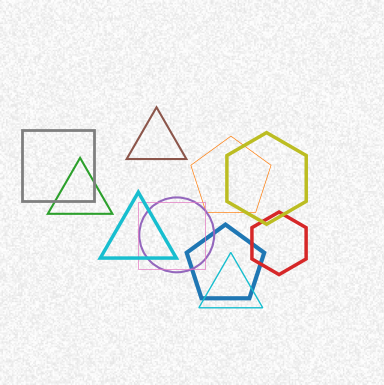[{"shape": "pentagon", "thickness": 3, "radius": 0.53, "center": [0.586, 0.311]}, {"shape": "pentagon", "thickness": 0.5, "radius": 0.55, "center": [0.6, 0.537]}, {"shape": "triangle", "thickness": 1.5, "radius": 0.48, "center": [0.208, 0.493]}, {"shape": "hexagon", "thickness": 2.5, "radius": 0.41, "center": [0.725, 0.368]}, {"shape": "circle", "thickness": 1.5, "radius": 0.49, "center": [0.459, 0.39]}, {"shape": "triangle", "thickness": 1.5, "radius": 0.45, "center": [0.407, 0.632]}, {"shape": "square", "thickness": 0.5, "radius": 0.44, "center": [0.445, 0.389]}, {"shape": "square", "thickness": 2, "radius": 0.46, "center": [0.151, 0.57]}, {"shape": "hexagon", "thickness": 2.5, "radius": 0.59, "center": [0.692, 0.537]}, {"shape": "triangle", "thickness": 1, "radius": 0.48, "center": [0.599, 0.248]}, {"shape": "triangle", "thickness": 2.5, "radius": 0.57, "center": [0.359, 0.387]}]